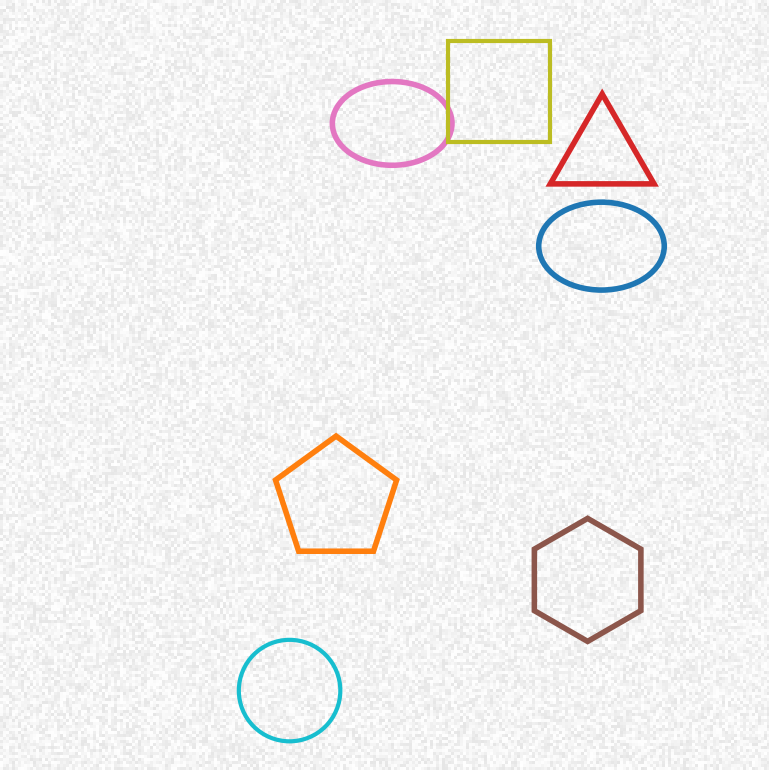[{"shape": "oval", "thickness": 2, "radius": 0.41, "center": [0.781, 0.68]}, {"shape": "pentagon", "thickness": 2, "radius": 0.41, "center": [0.436, 0.351]}, {"shape": "triangle", "thickness": 2, "radius": 0.39, "center": [0.782, 0.8]}, {"shape": "hexagon", "thickness": 2, "radius": 0.4, "center": [0.763, 0.247]}, {"shape": "oval", "thickness": 2, "radius": 0.39, "center": [0.509, 0.84]}, {"shape": "square", "thickness": 1.5, "radius": 0.33, "center": [0.648, 0.881]}, {"shape": "circle", "thickness": 1.5, "radius": 0.33, "center": [0.376, 0.103]}]